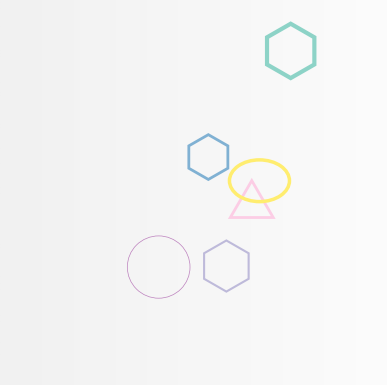[{"shape": "hexagon", "thickness": 3, "radius": 0.35, "center": [0.75, 0.868]}, {"shape": "hexagon", "thickness": 1.5, "radius": 0.33, "center": [0.584, 0.309]}, {"shape": "hexagon", "thickness": 2, "radius": 0.29, "center": [0.538, 0.592]}, {"shape": "triangle", "thickness": 2, "radius": 0.32, "center": [0.65, 0.467]}, {"shape": "circle", "thickness": 0.5, "radius": 0.4, "center": [0.409, 0.306]}, {"shape": "oval", "thickness": 2.5, "radius": 0.39, "center": [0.67, 0.531]}]